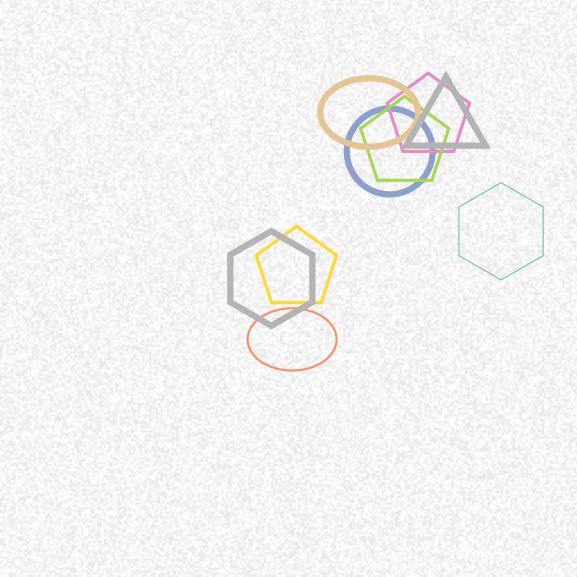[{"shape": "hexagon", "thickness": 0.5, "radius": 0.42, "center": [0.868, 0.599]}, {"shape": "oval", "thickness": 1, "radius": 0.39, "center": [0.506, 0.411]}, {"shape": "circle", "thickness": 3, "radius": 0.37, "center": [0.675, 0.737]}, {"shape": "pentagon", "thickness": 1.5, "radius": 0.37, "center": [0.742, 0.797]}, {"shape": "pentagon", "thickness": 1.5, "radius": 0.4, "center": [0.701, 0.752]}, {"shape": "pentagon", "thickness": 1.5, "radius": 0.37, "center": [0.513, 0.534]}, {"shape": "oval", "thickness": 3, "radius": 0.42, "center": [0.639, 0.804]}, {"shape": "hexagon", "thickness": 3, "radius": 0.41, "center": [0.47, 0.517]}, {"shape": "triangle", "thickness": 3, "radius": 0.4, "center": [0.772, 0.787]}]